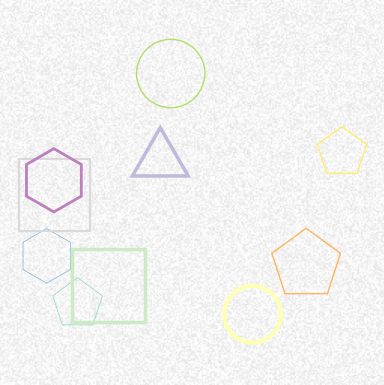[{"shape": "pentagon", "thickness": 0.5, "radius": 0.34, "center": [0.202, 0.211]}, {"shape": "circle", "thickness": 3, "radius": 0.37, "center": [0.656, 0.184]}, {"shape": "triangle", "thickness": 2.5, "radius": 0.42, "center": [0.416, 0.585]}, {"shape": "hexagon", "thickness": 0.5, "radius": 0.35, "center": [0.121, 0.335]}, {"shape": "pentagon", "thickness": 1, "radius": 0.47, "center": [0.795, 0.313]}, {"shape": "circle", "thickness": 1, "radius": 0.44, "center": [0.443, 0.809]}, {"shape": "square", "thickness": 1.5, "radius": 0.46, "center": [0.141, 0.493]}, {"shape": "hexagon", "thickness": 2, "radius": 0.41, "center": [0.14, 0.532]}, {"shape": "square", "thickness": 2.5, "radius": 0.48, "center": [0.282, 0.259]}, {"shape": "pentagon", "thickness": 1, "radius": 0.34, "center": [0.888, 0.604]}]